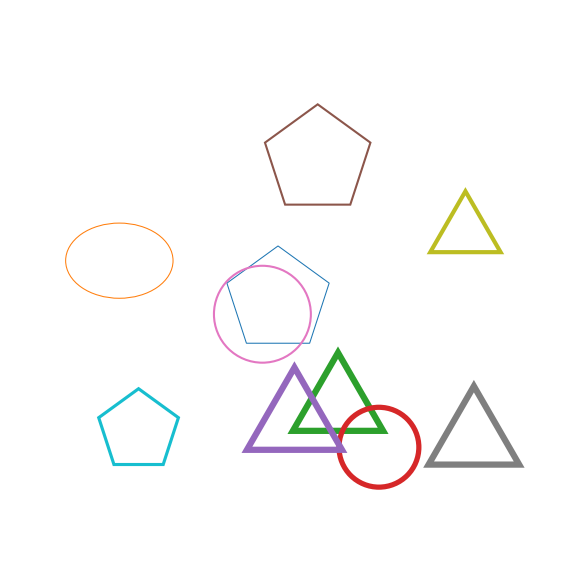[{"shape": "pentagon", "thickness": 0.5, "radius": 0.47, "center": [0.481, 0.48]}, {"shape": "oval", "thickness": 0.5, "radius": 0.46, "center": [0.207, 0.548]}, {"shape": "triangle", "thickness": 3, "radius": 0.45, "center": [0.585, 0.298]}, {"shape": "circle", "thickness": 2.5, "radius": 0.35, "center": [0.656, 0.225]}, {"shape": "triangle", "thickness": 3, "radius": 0.48, "center": [0.51, 0.268]}, {"shape": "pentagon", "thickness": 1, "radius": 0.48, "center": [0.55, 0.722]}, {"shape": "circle", "thickness": 1, "radius": 0.42, "center": [0.454, 0.455]}, {"shape": "triangle", "thickness": 3, "radius": 0.45, "center": [0.821, 0.24]}, {"shape": "triangle", "thickness": 2, "radius": 0.35, "center": [0.806, 0.598]}, {"shape": "pentagon", "thickness": 1.5, "radius": 0.36, "center": [0.24, 0.253]}]